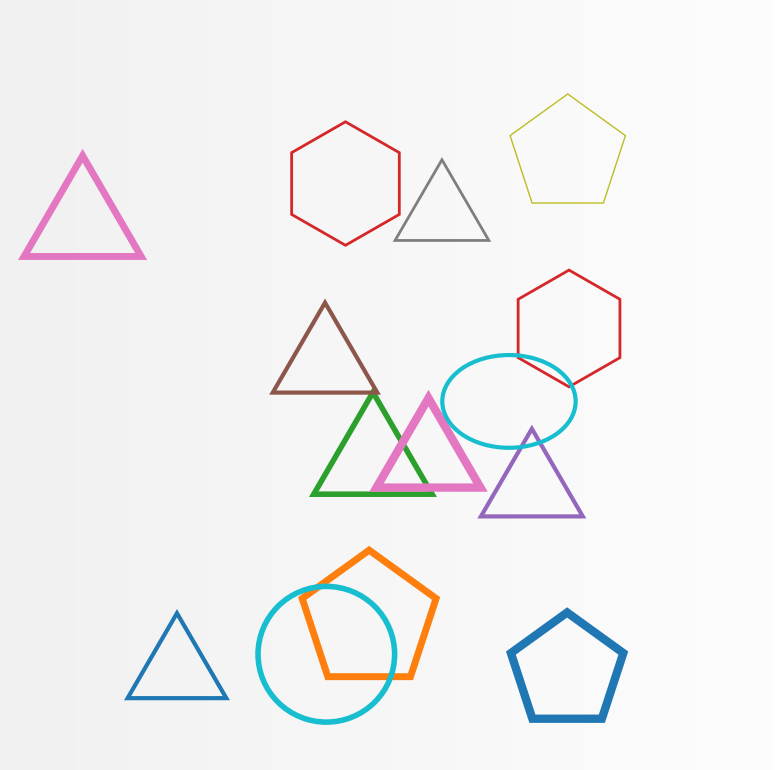[{"shape": "triangle", "thickness": 1.5, "radius": 0.37, "center": [0.228, 0.13]}, {"shape": "pentagon", "thickness": 3, "radius": 0.38, "center": [0.732, 0.128]}, {"shape": "pentagon", "thickness": 2.5, "radius": 0.45, "center": [0.476, 0.195]}, {"shape": "triangle", "thickness": 2, "radius": 0.44, "center": [0.481, 0.402]}, {"shape": "hexagon", "thickness": 1, "radius": 0.4, "center": [0.446, 0.762]}, {"shape": "hexagon", "thickness": 1, "radius": 0.38, "center": [0.734, 0.573]}, {"shape": "triangle", "thickness": 1.5, "radius": 0.38, "center": [0.686, 0.367]}, {"shape": "triangle", "thickness": 1.5, "radius": 0.39, "center": [0.419, 0.529]}, {"shape": "triangle", "thickness": 2.5, "radius": 0.44, "center": [0.107, 0.711]}, {"shape": "triangle", "thickness": 3, "radius": 0.39, "center": [0.553, 0.406]}, {"shape": "triangle", "thickness": 1, "radius": 0.35, "center": [0.57, 0.723]}, {"shape": "pentagon", "thickness": 0.5, "radius": 0.39, "center": [0.733, 0.8]}, {"shape": "circle", "thickness": 2, "radius": 0.44, "center": [0.421, 0.15]}, {"shape": "oval", "thickness": 1.5, "radius": 0.43, "center": [0.657, 0.479]}]